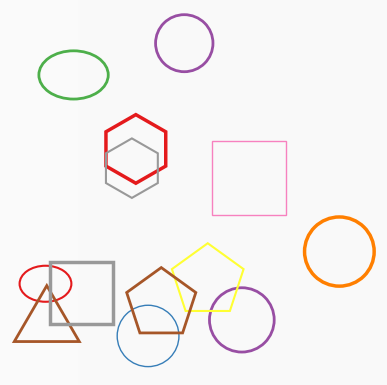[{"shape": "oval", "thickness": 1.5, "radius": 0.33, "center": [0.117, 0.263]}, {"shape": "hexagon", "thickness": 2.5, "radius": 0.45, "center": [0.351, 0.613]}, {"shape": "circle", "thickness": 1, "radius": 0.4, "center": [0.382, 0.127]}, {"shape": "oval", "thickness": 2, "radius": 0.45, "center": [0.19, 0.805]}, {"shape": "circle", "thickness": 2, "radius": 0.42, "center": [0.624, 0.169]}, {"shape": "circle", "thickness": 2, "radius": 0.37, "center": [0.476, 0.888]}, {"shape": "circle", "thickness": 2.5, "radius": 0.45, "center": [0.876, 0.347]}, {"shape": "pentagon", "thickness": 1.5, "radius": 0.49, "center": [0.536, 0.271]}, {"shape": "pentagon", "thickness": 2, "radius": 0.47, "center": [0.416, 0.211]}, {"shape": "triangle", "thickness": 2, "radius": 0.48, "center": [0.121, 0.161]}, {"shape": "square", "thickness": 1, "radius": 0.48, "center": [0.642, 0.539]}, {"shape": "hexagon", "thickness": 1.5, "radius": 0.39, "center": [0.34, 0.563]}, {"shape": "square", "thickness": 2.5, "radius": 0.4, "center": [0.21, 0.239]}]